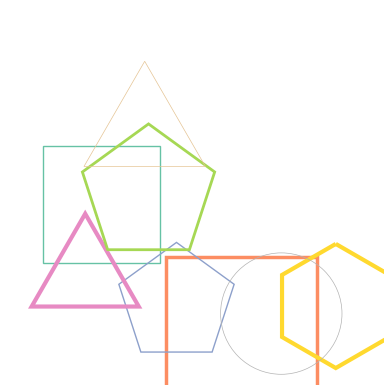[{"shape": "square", "thickness": 1, "radius": 0.76, "center": [0.263, 0.469]}, {"shape": "square", "thickness": 2.5, "radius": 0.98, "center": [0.627, 0.138]}, {"shape": "pentagon", "thickness": 1, "radius": 0.79, "center": [0.458, 0.213]}, {"shape": "triangle", "thickness": 3, "radius": 0.8, "center": [0.221, 0.284]}, {"shape": "pentagon", "thickness": 2, "radius": 0.9, "center": [0.386, 0.498]}, {"shape": "hexagon", "thickness": 3, "radius": 0.81, "center": [0.872, 0.205]}, {"shape": "triangle", "thickness": 0.5, "radius": 0.91, "center": [0.376, 0.659]}, {"shape": "circle", "thickness": 0.5, "radius": 0.79, "center": [0.731, 0.185]}]